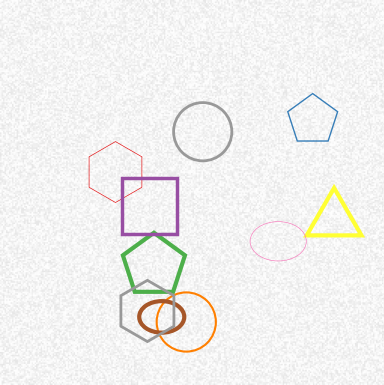[{"shape": "hexagon", "thickness": 0.5, "radius": 0.4, "center": [0.3, 0.553]}, {"shape": "pentagon", "thickness": 1, "radius": 0.34, "center": [0.812, 0.689]}, {"shape": "pentagon", "thickness": 3, "radius": 0.42, "center": [0.4, 0.311]}, {"shape": "square", "thickness": 2.5, "radius": 0.36, "center": [0.389, 0.464]}, {"shape": "circle", "thickness": 1.5, "radius": 0.38, "center": [0.484, 0.164]}, {"shape": "triangle", "thickness": 3, "radius": 0.41, "center": [0.868, 0.43]}, {"shape": "oval", "thickness": 3, "radius": 0.29, "center": [0.42, 0.177]}, {"shape": "oval", "thickness": 0.5, "radius": 0.37, "center": [0.723, 0.373]}, {"shape": "circle", "thickness": 2, "radius": 0.38, "center": [0.527, 0.658]}, {"shape": "hexagon", "thickness": 2, "radius": 0.4, "center": [0.383, 0.192]}]